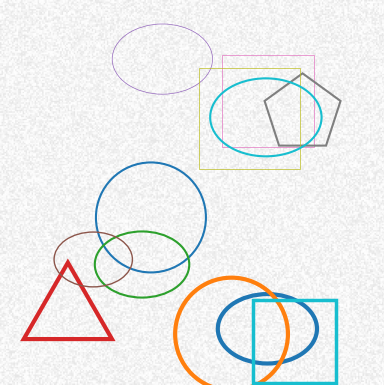[{"shape": "oval", "thickness": 3, "radius": 0.64, "center": [0.695, 0.146]}, {"shape": "circle", "thickness": 1.5, "radius": 0.71, "center": [0.392, 0.435]}, {"shape": "circle", "thickness": 3, "radius": 0.73, "center": [0.601, 0.132]}, {"shape": "oval", "thickness": 1.5, "radius": 0.61, "center": [0.369, 0.313]}, {"shape": "triangle", "thickness": 3, "radius": 0.66, "center": [0.176, 0.185]}, {"shape": "oval", "thickness": 0.5, "radius": 0.65, "center": [0.422, 0.847]}, {"shape": "oval", "thickness": 1, "radius": 0.51, "center": [0.242, 0.326]}, {"shape": "square", "thickness": 0.5, "radius": 0.6, "center": [0.696, 0.738]}, {"shape": "pentagon", "thickness": 1.5, "radius": 0.52, "center": [0.786, 0.706]}, {"shape": "square", "thickness": 0.5, "radius": 0.65, "center": [0.648, 0.692]}, {"shape": "square", "thickness": 2.5, "radius": 0.54, "center": [0.765, 0.113]}, {"shape": "oval", "thickness": 1.5, "radius": 0.72, "center": [0.691, 0.695]}]